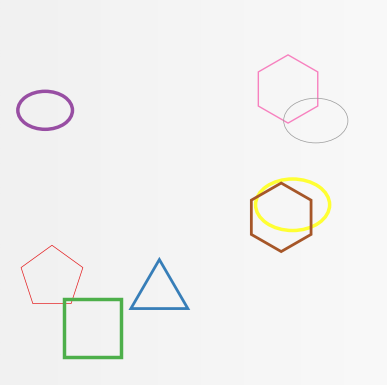[{"shape": "pentagon", "thickness": 0.5, "radius": 0.42, "center": [0.134, 0.279]}, {"shape": "triangle", "thickness": 2, "radius": 0.42, "center": [0.411, 0.241]}, {"shape": "square", "thickness": 2.5, "radius": 0.37, "center": [0.239, 0.148]}, {"shape": "oval", "thickness": 2.5, "radius": 0.35, "center": [0.117, 0.713]}, {"shape": "oval", "thickness": 2.5, "radius": 0.48, "center": [0.755, 0.468]}, {"shape": "hexagon", "thickness": 2, "radius": 0.44, "center": [0.726, 0.436]}, {"shape": "hexagon", "thickness": 1, "radius": 0.44, "center": [0.743, 0.769]}, {"shape": "oval", "thickness": 0.5, "radius": 0.41, "center": [0.815, 0.687]}]